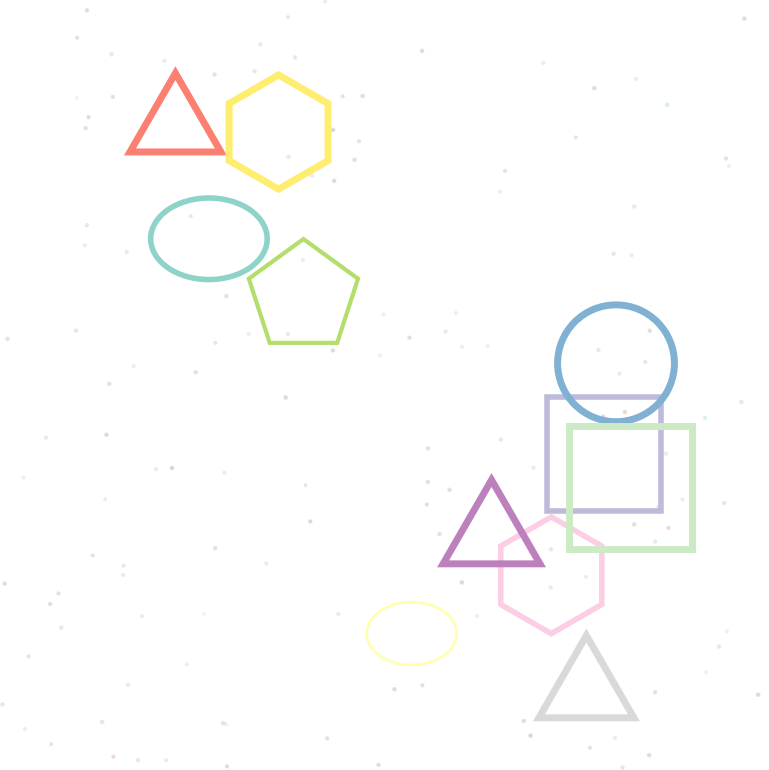[{"shape": "oval", "thickness": 2, "radius": 0.38, "center": [0.271, 0.69]}, {"shape": "oval", "thickness": 1, "radius": 0.29, "center": [0.535, 0.177]}, {"shape": "square", "thickness": 2, "radius": 0.37, "center": [0.785, 0.411]}, {"shape": "triangle", "thickness": 2.5, "radius": 0.34, "center": [0.228, 0.837]}, {"shape": "circle", "thickness": 2.5, "radius": 0.38, "center": [0.8, 0.528]}, {"shape": "pentagon", "thickness": 1.5, "radius": 0.37, "center": [0.394, 0.615]}, {"shape": "hexagon", "thickness": 2, "radius": 0.38, "center": [0.716, 0.253]}, {"shape": "triangle", "thickness": 2.5, "radius": 0.36, "center": [0.762, 0.103]}, {"shape": "triangle", "thickness": 2.5, "radius": 0.36, "center": [0.638, 0.304]}, {"shape": "square", "thickness": 2.5, "radius": 0.4, "center": [0.819, 0.367]}, {"shape": "hexagon", "thickness": 2.5, "radius": 0.37, "center": [0.362, 0.828]}]